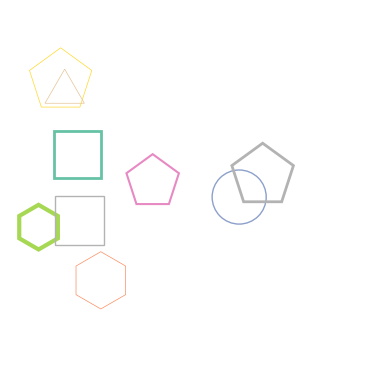[{"shape": "square", "thickness": 2, "radius": 0.31, "center": [0.202, 0.599]}, {"shape": "hexagon", "thickness": 0.5, "radius": 0.37, "center": [0.262, 0.272]}, {"shape": "circle", "thickness": 1, "radius": 0.35, "center": [0.621, 0.488]}, {"shape": "pentagon", "thickness": 1.5, "radius": 0.36, "center": [0.397, 0.528]}, {"shape": "hexagon", "thickness": 3, "radius": 0.29, "center": [0.1, 0.41]}, {"shape": "pentagon", "thickness": 0.5, "radius": 0.43, "center": [0.158, 0.791]}, {"shape": "triangle", "thickness": 0.5, "radius": 0.3, "center": [0.168, 0.761]}, {"shape": "pentagon", "thickness": 2, "radius": 0.42, "center": [0.682, 0.544]}, {"shape": "square", "thickness": 1, "radius": 0.32, "center": [0.207, 0.428]}]